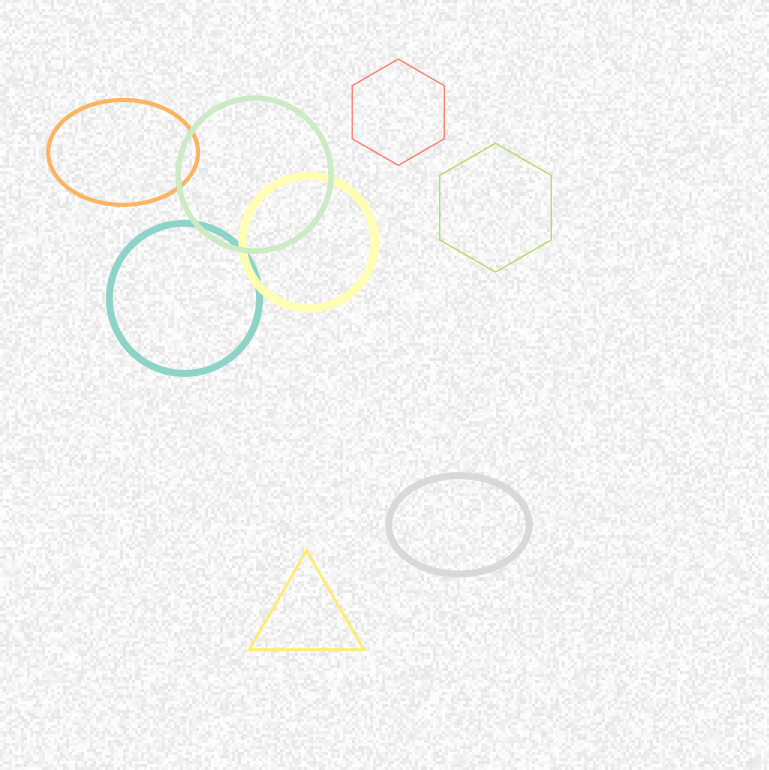[{"shape": "circle", "thickness": 2.5, "radius": 0.49, "center": [0.24, 0.613]}, {"shape": "circle", "thickness": 3, "radius": 0.43, "center": [0.401, 0.685]}, {"shape": "hexagon", "thickness": 0.5, "radius": 0.34, "center": [0.517, 0.854]}, {"shape": "oval", "thickness": 1.5, "radius": 0.49, "center": [0.16, 0.802]}, {"shape": "hexagon", "thickness": 0.5, "radius": 0.42, "center": [0.644, 0.73]}, {"shape": "oval", "thickness": 2.5, "radius": 0.46, "center": [0.596, 0.318]}, {"shape": "circle", "thickness": 2, "radius": 0.5, "center": [0.331, 0.773]}, {"shape": "triangle", "thickness": 1, "radius": 0.43, "center": [0.398, 0.199]}]